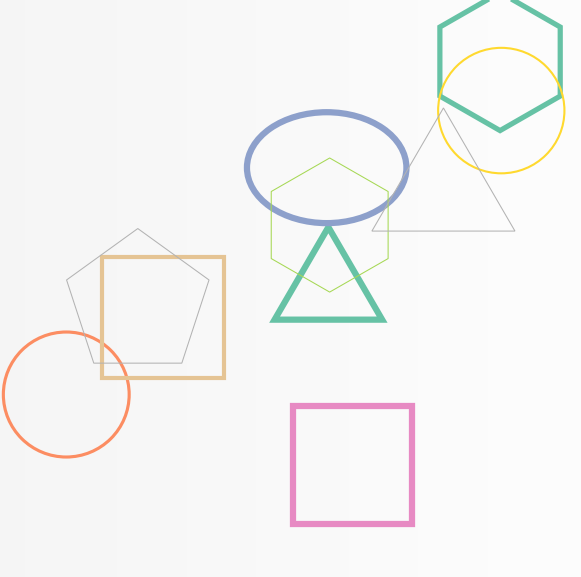[{"shape": "hexagon", "thickness": 2.5, "radius": 0.6, "center": [0.86, 0.893]}, {"shape": "triangle", "thickness": 3, "radius": 0.53, "center": [0.565, 0.499]}, {"shape": "circle", "thickness": 1.5, "radius": 0.54, "center": [0.114, 0.316]}, {"shape": "oval", "thickness": 3, "radius": 0.69, "center": [0.562, 0.709]}, {"shape": "square", "thickness": 3, "radius": 0.51, "center": [0.606, 0.194]}, {"shape": "hexagon", "thickness": 0.5, "radius": 0.58, "center": [0.567, 0.609]}, {"shape": "circle", "thickness": 1, "radius": 0.54, "center": [0.862, 0.808]}, {"shape": "square", "thickness": 2, "radius": 0.52, "center": [0.281, 0.449]}, {"shape": "pentagon", "thickness": 0.5, "radius": 0.64, "center": [0.237, 0.475]}, {"shape": "triangle", "thickness": 0.5, "radius": 0.71, "center": [0.763, 0.67]}]